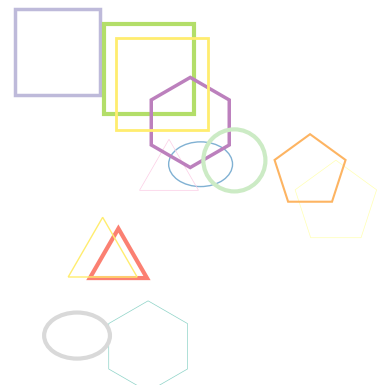[{"shape": "hexagon", "thickness": 0.5, "radius": 0.59, "center": [0.385, 0.101]}, {"shape": "pentagon", "thickness": 0.5, "radius": 0.56, "center": [0.872, 0.473]}, {"shape": "square", "thickness": 2.5, "radius": 0.55, "center": [0.15, 0.865]}, {"shape": "triangle", "thickness": 3, "radius": 0.43, "center": [0.308, 0.321]}, {"shape": "oval", "thickness": 1, "radius": 0.41, "center": [0.521, 0.573]}, {"shape": "pentagon", "thickness": 1.5, "radius": 0.48, "center": [0.805, 0.555]}, {"shape": "square", "thickness": 3, "radius": 0.58, "center": [0.387, 0.821]}, {"shape": "triangle", "thickness": 0.5, "radius": 0.44, "center": [0.439, 0.55]}, {"shape": "oval", "thickness": 3, "radius": 0.43, "center": [0.2, 0.128]}, {"shape": "hexagon", "thickness": 2.5, "radius": 0.58, "center": [0.494, 0.682]}, {"shape": "circle", "thickness": 3, "radius": 0.4, "center": [0.609, 0.583]}, {"shape": "square", "thickness": 2, "radius": 0.6, "center": [0.42, 0.781]}, {"shape": "triangle", "thickness": 1, "radius": 0.52, "center": [0.267, 0.332]}]